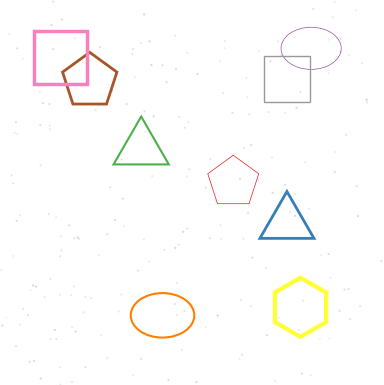[{"shape": "pentagon", "thickness": 0.5, "radius": 0.35, "center": [0.606, 0.527]}, {"shape": "triangle", "thickness": 2, "radius": 0.41, "center": [0.745, 0.421]}, {"shape": "triangle", "thickness": 1.5, "radius": 0.41, "center": [0.367, 0.614]}, {"shape": "oval", "thickness": 0.5, "radius": 0.39, "center": [0.808, 0.874]}, {"shape": "oval", "thickness": 1.5, "radius": 0.41, "center": [0.422, 0.181]}, {"shape": "hexagon", "thickness": 3, "radius": 0.38, "center": [0.78, 0.202]}, {"shape": "pentagon", "thickness": 2, "radius": 0.37, "center": [0.233, 0.79]}, {"shape": "square", "thickness": 2.5, "radius": 0.34, "center": [0.157, 0.85]}, {"shape": "square", "thickness": 1, "radius": 0.3, "center": [0.746, 0.795]}]